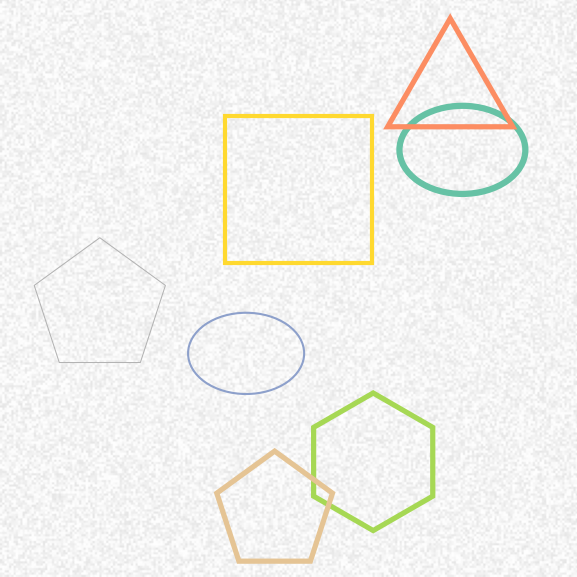[{"shape": "oval", "thickness": 3, "radius": 0.54, "center": [0.801, 0.74]}, {"shape": "triangle", "thickness": 2.5, "radius": 0.63, "center": [0.78, 0.842]}, {"shape": "oval", "thickness": 1, "radius": 0.5, "center": [0.426, 0.387]}, {"shape": "hexagon", "thickness": 2.5, "radius": 0.6, "center": [0.646, 0.2]}, {"shape": "square", "thickness": 2, "radius": 0.63, "center": [0.517, 0.671]}, {"shape": "pentagon", "thickness": 2.5, "radius": 0.53, "center": [0.476, 0.113]}, {"shape": "pentagon", "thickness": 0.5, "radius": 0.6, "center": [0.173, 0.468]}]